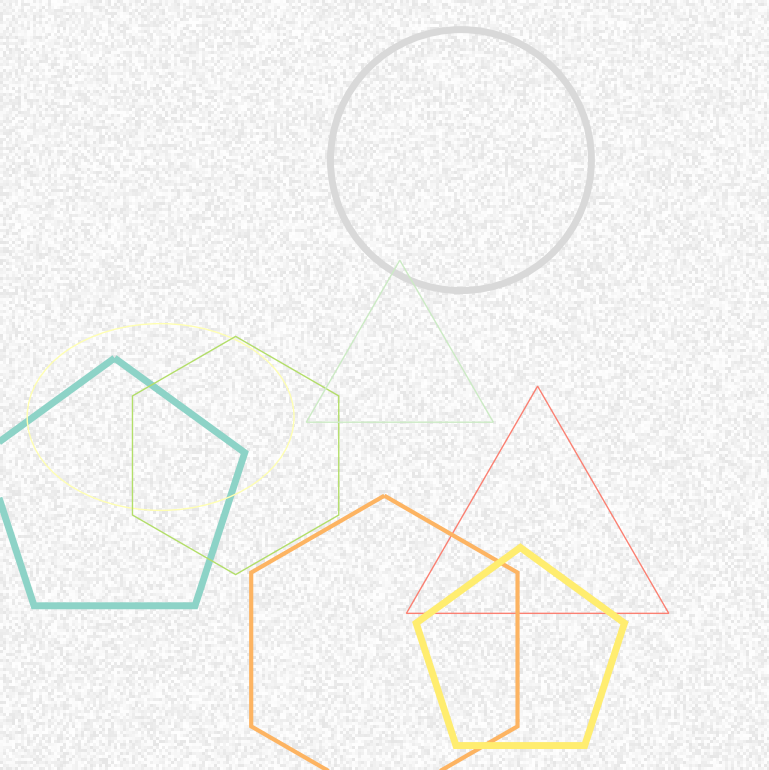[{"shape": "pentagon", "thickness": 2.5, "radius": 0.89, "center": [0.149, 0.357]}, {"shape": "oval", "thickness": 0.5, "radius": 0.87, "center": [0.209, 0.458]}, {"shape": "triangle", "thickness": 0.5, "radius": 0.98, "center": [0.698, 0.302]}, {"shape": "hexagon", "thickness": 1.5, "radius": 1.0, "center": [0.499, 0.157]}, {"shape": "hexagon", "thickness": 0.5, "radius": 0.77, "center": [0.306, 0.408]}, {"shape": "circle", "thickness": 2.5, "radius": 0.85, "center": [0.599, 0.792]}, {"shape": "triangle", "thickness": 0.5, "radius": 0.7, "center": [0.519, 0.522]}, {"shape": "pentagon", "thickness": 2.5, "radius": 0.71, "center": [0.676, 0.147]}]